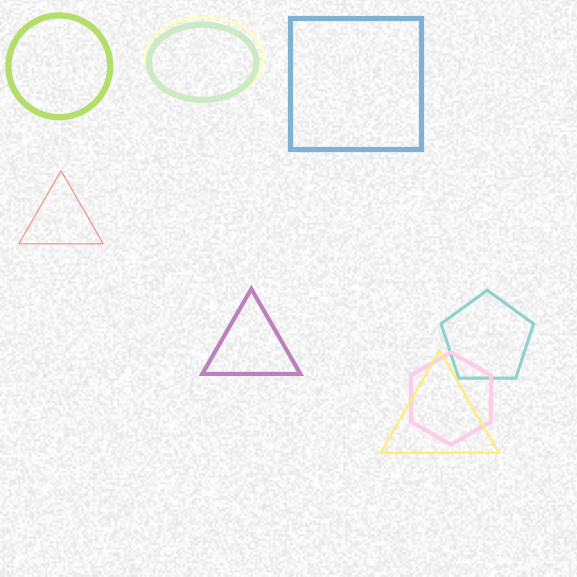[{"shape": "pentagon", "thickness": 1.5, "radius": 0.42, "center": [0.844, 0.412]}, {"shape": "oval", "thickness": 1, "radius": 0.51, "center": [0.354, 0.898]}, {"shape": "triangle", "thickness": 0.5, "radius": 0.42, "center": [0.106, 0.619]}, {"shape": "square", "thickness": 2.5, "radius": 0.57, "center": [0.616, 0.855]}, {"shape": "circle", "thickness": 3, "radius": 0.44, "center": [0.103, 0.884]}, {"shape": "hexagon", "thickness": 2, "radius": 0.4, "center": [0.781, 0.309]}, {"shape": "triangle", "thickness": 2, "radius": 0.49, "center": [0.435, 0.401]}, {"shape": "oval", "thickness": 3, "radius": 0.47, "center": [0.351, 0.891]}, {"shape": "triangle", "thickness": 1, "radius": 0.59, "center": [0.761, 0.274]}]